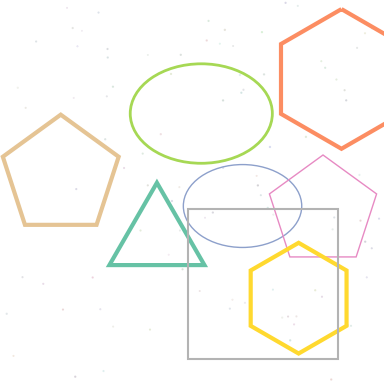[{"shape": "triangle", "thickness": 3, "radius": 0.71, "center": [0.408, 0.383]}, {"shape": "hexagon", "thickness": 3, "radius": 0.91, "center": [0.887, 0.795]}, {"shape": "oval", "thickness": 1, "radius": 0.77, "center": [0.63, 0.465]}, {"shape": "pentagon", "thickness": 1, "radius": 0.73, "center": [0.839, 0.451]}, {"shape": "oval", "thickness": 2, "radius": 0.92, "center": [0.523, 0.705]}, {"shape": "hexagon", "thickness": 3, "radius": 0.72, "center": [0.776, 0.226]}, {"shape": "pentagon", "thickness": 3, "radius": 0.79, "center": [0.158, 0.544]}, {"shape": "square", "thickness": 1.5, "radius": 0.98, "center": [0.683, 0.262]}]